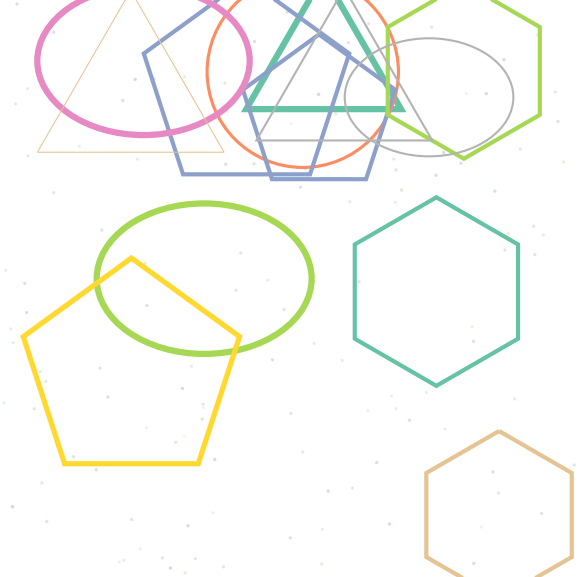[{"shape": "triangle", "thickness": 3, "radius": 0.77, "center": [0.56, 0.888]}, {"shape": "hexagon", "thickness": 2, "radius": 0.82, "center": [0.756, 0.494]}, {"shape": "circle", "thickness": 1.5, "radius": 0.83, "center": [0.524, 0.875]}, {"shape": "pentagon", "thickness": 2, "radius": 0.94, "center": [0.427, 0.849]}, {"shape": "pentagon", "thickness": 2, "radius": 0.69, "center": [0.552, 0.801]}, {"shape": "oval", "thickness": 3, "radius": 0.92, "center": [0.248, 0.894]}, {"shape": "hexagon", "thickness": 2, "radius": 0.76, "center": [0.803, 0.876]}, {"shape": "oval", "thickness": 3, "radius": 0.93, "center": [0.354, 0.517]}, {"shape": "pentagon", "thickness": 2.5, "radius": 0.98, "center": [0.228, 0.355]}, {"shape": "hexagon", "thickness": 2, "radius": 0.73, "center": [0.864, 0.107]}, {"shape": "triangle", "thickness": 0.5, "radius": 0.93, "center": [0.226, 0.829]}, {"shape": "oval", "thickness": 1, "radius": 0.73, "center": [0.743, 0.831]}, {"shape": "triangle", "thickness": 1, "radius": 0.88, "center": [0.596, 0.844]}]